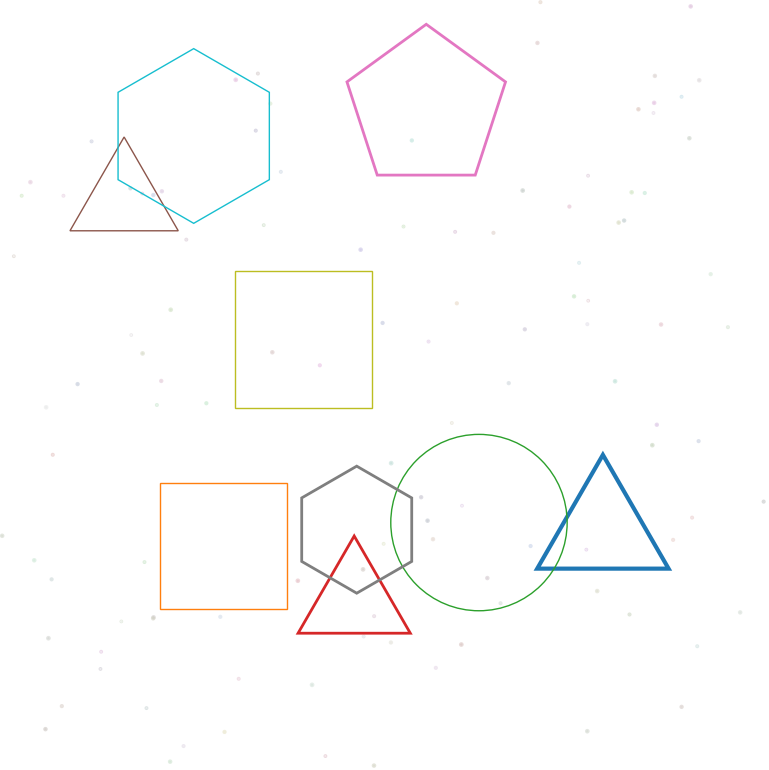[{"shape": "triangle", "thickness": 1.5, "radius": 0.49, "center": [0.783, 0.311]}, {"shape": "square", "thickness": 0.5, "radius": 0.41, "center": [0.291, 0.291]}, {"shape": "circle", "thickness": 0.5, "radius": 0.57, "center": [0.622, 0.321]}, {"shape": "triangle", "thickness": 1, "radius": 0.42, "center": [0.46, 0.22]}, {"shape": "triangle", "thickness": 0.5, "radius": 0.41, "center": [0.161, 0.741]}, {"shape": "pentagon", "thickness": 1, "radius": 0.54, "center": [0.554, 0.86]}, {"shape": "hexagon", "thickness": 1, "radius": 0.41, "center": [0.463, 0.312]}, {"shape": "square", "thickness": 0.5, "radius": 0.45, "center": [0.394, 0.56]}, {"shape": "hexagon", "thickness": 0.5, "radius": 0.57, "center": [0.252, 0.823]}]